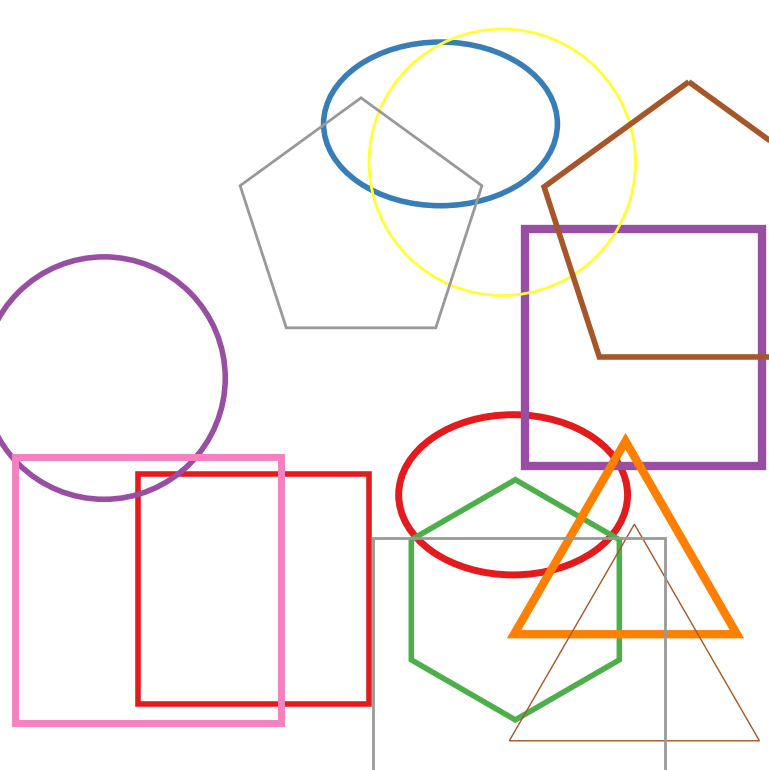[{"shape": "square", "thickness": 2, "radius": 0.75, "center": [0.329, 0.235]}, {"shape": "oval", "thickness": 2.5, "radius": 0.74, "center": [0.666, 0.357]}, {"shape": "oval", "thickness": 2, "radius": 0.76, "center": [0.572, 0.839]}, {"shape": "hexagon", "thickness": 2, "radius": 0.78, "center": [0.669, 0.221]}, {"shape": "square", "thickness": 3, "radius": 0.77, "center": [0.836, 0.549]}, {"shape": "circle", "thickness": 2, "radius": 0.79, "center": [0.135, 0.509]}, {"shape": "triangle", "thickness": 3, "radius": 0.84, "center": [0.812, 0.26]}, {"shape": "circle", "thickness": 1, "radius": 0.87, "center": [0.652, 0.789]}, {"shape": "pentagon", "thickness": 2, "radius": 0.99, "center": [0.895, 0.696]}, {"shape": "triangle", "thickness": 0.5, "radius": 0.94, "center": [0.824, 0.132]}, {"shape": "square", "thickness": 2.5, "radius": 0.86, "center": [0.192, 0.233]}, {"shape": "square", "thickness": 1, "radius": 0.95, "center": [0.674, 0.112]}, {"shape": "pentagon", "thickness": 1, "radius": 0.83, "center": [0.469, 0.708]}]